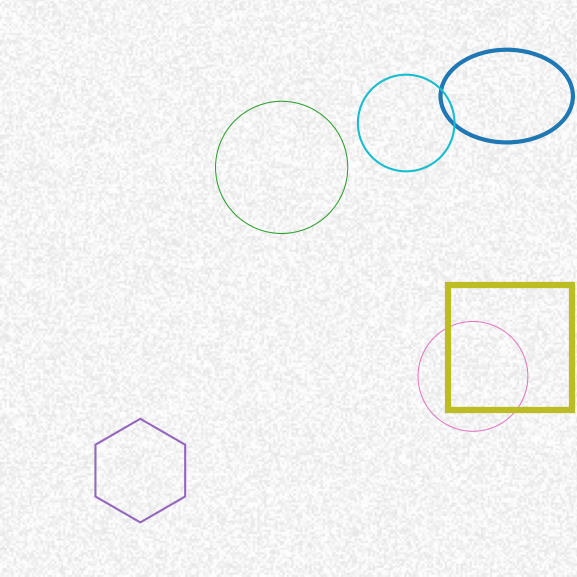[{"shape": "oval", "thickness": 2, "radius": 0.57, "center": [0.877, 0.833]}, {"shape": "circle", "thickness": 0.5, "radius": 0.57, "center": [0.488, 0.709]}, {"shape": "hexagon", "thickness": 1, "radius": 0.45, "center": [0.243, 0.184]}, {"shape": "circle", "thickness": 0.5, "radius": 0.48, "center": [0.819, 0.347]}, {"shape": "square", "thickness": 3, "radius": 0.54, "center": [0.883, 0.398]}, {"shape": "circle", "thickness": 1, "radius": 0.42, "center": [0.703, 0.786]}]